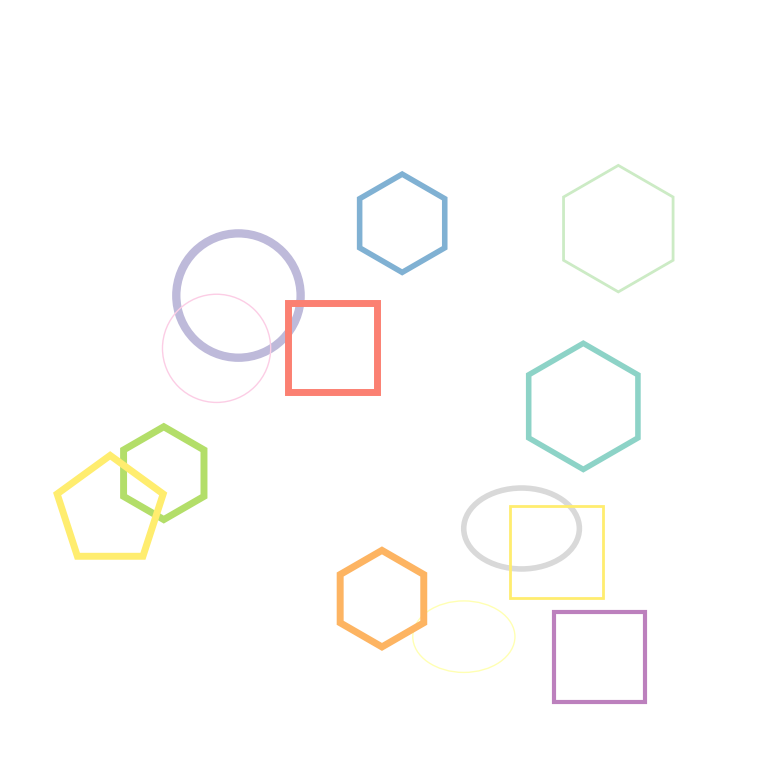[{"shape": "hexagon", "thickness": 2, "radius": 0.41, "center": [0.758, 0.472]}, {"shape": "oval", "thickness": 0.5, "radius": 0.33, "center": [0.602, 0.173]}, {"shape": "circle", "thickness": 3, "radius": 0.4, "center": [0.31, 0.616]}, {"shape": "square", "thickness": 2.5, "radius": 0.29, "center": [0.432, 0.549]}, {"shape": "hexagon", "thickness": 2, "radius": 0.32, "center": [0.522, 0.71]}, {"shape": "hexagon", "thickness": 2.5, "radius": 0.31, "center": [0.496, 0.223]}, {"shape": "hexagon", "thickness": 2.5, "radius": 0.3, "center": [0.213, 0.386]}, {"shape": "circle", "thickness": 0.5, "radius": 0.35, "center": [0.281, 0.548]}, {"shape": "oval", "thickness": 2, "radius": 0.38, "center": [0.677, 0.314]}, {"shape": "square", "thickness": 1.5, "radius": 0.29, "center": [0.779, 0.147]}, {"shape": "hexagon", "thickness": 1, "radius": 0.41, "center": [0.803, 0.703]}, {"shape": "pentagon", "thickness": 2.5, "radius": 0.36, "center": [0.143, 0.336]}, {"shape": "square", "thickness": 1, "radius": 0.3, "center": [0.722, 0.283]}]